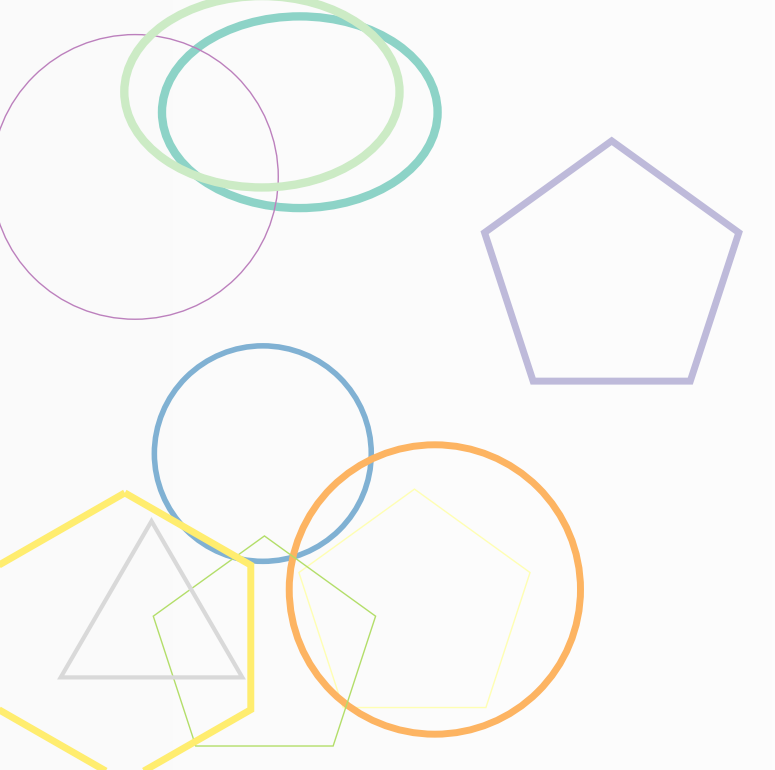[{"shape": "oval", "thickness": 3, "radius": 0.89, "center": [0.387, 0.854]}, {"shape": "pentagon", "thickness": 0.5, "radius": 0.78, "center": [0.535, 0.208]}, {"shape": "pentagon", "thickness": 2.5, "radius": 0.86, "center": [0.789, 0.645]}, {"shape": "circle", "thickness": 2, "radius": 0.7, "center": [0.339, 0.411]}, {"shape": "circle", "thickness": 2.5, "radius": 0.94, "center": [0.561, 0.234]}, {"shape": "pentagon", "thickness": 0.5, "radius": 0.75, "center": [0.341, 0.153]}, {"shape": "triangle", "thickness": 1.5, "radius": 0.68, "center": [0.195, 0.188]}, {"shape": "circle", "thickness": 0.5, "radius": 0.92, "center": [0.174, 0.77]}, {"shape": "oval", "thickness": 3, "radius": 0.89, "center": [0.338, 0.881]}, {"shape": "hexagon", "thickness": 2.5, "radius": 0.94, "center": [0.161, 0.172]}]